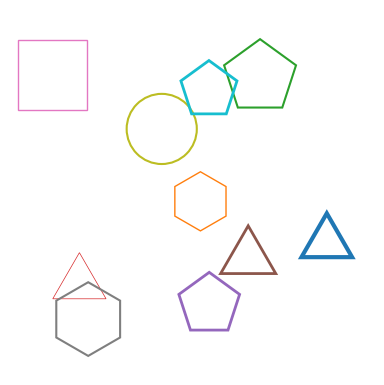[{"shape": "triangle", "thickness": 3, "radius": 0.38, "center": [0.849, 0.37]}, {"shape": "hexagon", "thickness": 1, "radius": 0.38, "center": [0.521, 0.477]}, {"shape": "pentagon", "thickness": 1.5, "radius": 0.49, "center": [0.675, 0.8]}, {"shape": "triangle", "thickness": 0.5, "radius": 0.4, "center": [0.206, 0.264]}, {"shape": "pentagon", "thickness": 2, "radius": 0.41, "center": [0.543, 0.21]}, {"shape": "triangle", "thickness": 2, "radius": 0.41, "center": [0.645, 0.331]}, {"shape": "square", "thickness": 1, "radius": 0.45, "center": [0.137, 0.804]}, {"shape": "hexagon", "thickness": 1.5, "radius": 0.48, "center": [0.229, 0.171]}, {"shape": "circle", "thickness": 1.5, "radius": 0.46, "center": [0.42, 0.665]}, {"shape": "pentagon", "thickness": 2, "radius": 0.38, "center": [0.543, 0.766]}]